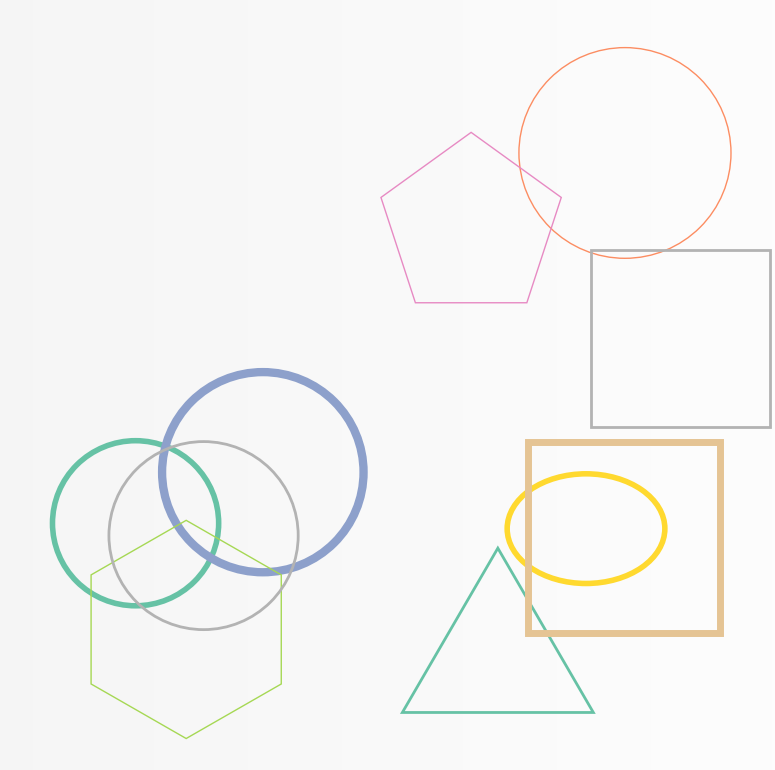[{"shape": "circle", "thickness": 2, "radius": 0.54, "center": [0.175, 0.32]}, {"shape": "triangle", "thickness": 1, "radius": 0.71, "center": [0.642, 0.146]}, {"shape": "circle", "thickness": 0.5, "radius": 0.68, "center": [0.806, 0.801]}, {"shape": "circle", "thickness": 3, "radius": 0.65, "center": [0.339, 0.387]}, {"shape": "pentagon", "thickness": 0.5, "radius": 0.61, "center": [0.608, 0.706]}, {"shape": "hexagon", "thickness": 0.5, "radius": 0.71, "center": [0.24, 0.183]}, {"shape": "oval", "thickness": 2, "radius": 0.51, "center": [0.756, 0.313]}, {"shape": "square", "thickness": 2.5, "radius": 0.62, "center": [0.805, 0.302]}, {"shape": "square", "thickness": 1, "radius": 0.58, "center": [0.878, 0.56]}, {"shape": "circle", "thickness": 1, "radius": 0.61, "center": [0.263, 0.304]}]